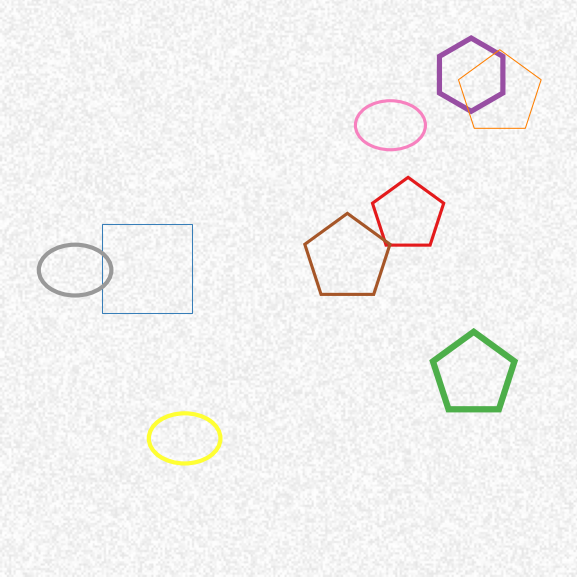[{"shape": "pentagon", "thickness": 1.5, "radius": 0.32, "center": [0.707, 0.627]}, {"shape": "square", "thickness": 0.5, "radius": 0.39, "center": [0.255, 0.534]}, {"shape": "pentagon", "thickness": 3, "radius": 0.37, "center": [0.82, 0.35]}, {"shape": "hexagon", "thickness": 2.5, "radius": 0.32, "center": [0.816, 0.87]}, {"shape": "pentagon", "thickness": 0.5, "radius": 0.38, "center": [0.865, 0.838]}, {"shape": "oval", "thickness": 2, "radius": 0.31, "center": [0.32, 0.24]}, {"shape": "pentagon", "thickness": 1.5, "radius": 0.39, "center": [0.602, 0.552]}, {"shape": "oval", "thickness": 1.5, "radius": 0.3, "center": [0.676, 0.782]}, {"shape": "oval", "thickness": 2, "radius": 0.31, "center": [0.13, 0.531]}]